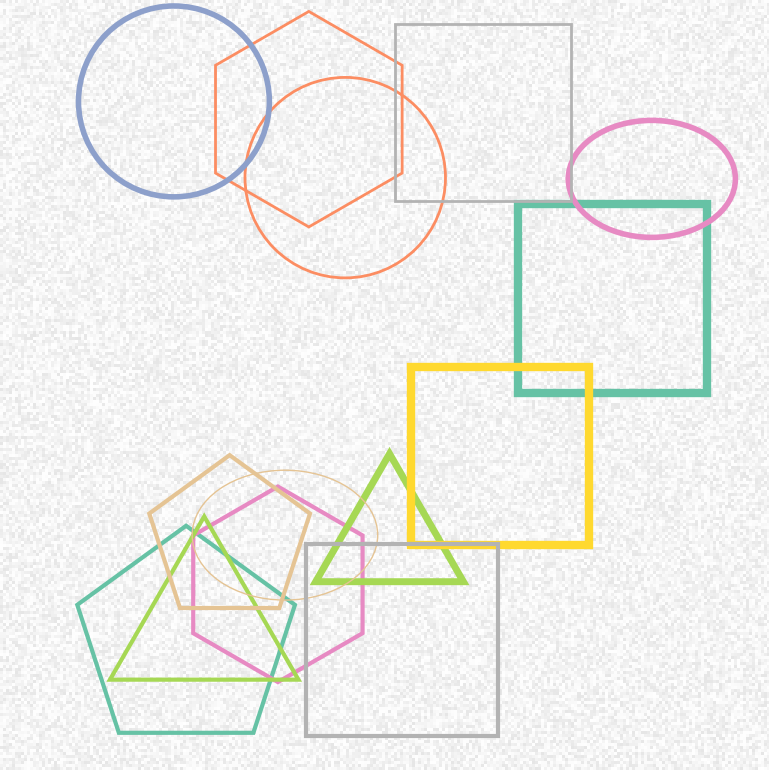[{"shape": "pentagon", "thickness": 1.5, "radius": 0.74, "center": [0.242, 0.169]}, {"shape": "square", "thickness": 3, "radius": 0.61, "center": [0.796, 0.612]}, {"shape": "circle", "thickness": 1, "radius": 0.65, "center": [0.448, 0.769]}, {"shape": "hexagon", "thickness": 1, "radius": 0.7, "center": [0.401, 0.845]}, {"shape": "circle", "thickness": 2, "radius": 0.62, "center": [0.226, 0.868]}, {"shape": "hexagon", "thickness": 1.5, "radius": 0.63, "center": [0.361, 0.241]}, {"shape": "oval", "thickness": 2, "radius": 0.54, "center": [0.847, 0.768]}, {"shape": "triangle", "thickness": 2.5, "radius": 0.55, "center": [0.506, 0.3]}, {"shape": "triangle", "thickness": 1.5, "radius": 0.71, "center": [0.265, 0.188]}, {"shape": "square", "thickness": 3, "radius": 0.58, "center": [0.649, 0.408]}, {"shape": "oval", "thickness": 0.5, "radius": 0.6, "center": [0.37, 0.305]}, {"shape": "pentagon", "thickness": 1.5, "radius": 0.55, "center": [0.298, 0.299]}, {"shape": "square", "thickness": 1.5, "radius": 0.62, "center": [0.522, 0.169]}, {"shape": "square", "thickness": 1, "radius": 0.57, "center": [0.627, 0.854]}]